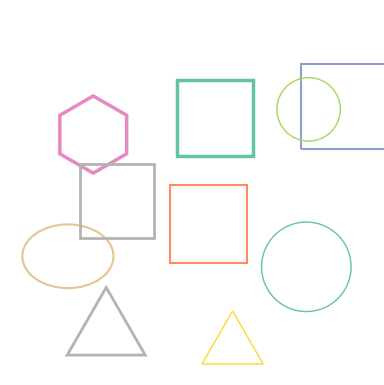[{"shape": "circle", "thickness": 1, "radius": 0.58, "center": [0.796, 0.307]}, {"shape": "square", "thickness": 2.5, "radius": 0.49, "center": [0.558, 0.695]}, {"shape": "square", "thickness": 1.5, "radius": 0.5, "center": [0.542, 0.419]}, {"shape": "square", "thickness": 1.5, "radius": 0.55, "center": [0.892, 0.724]}, {"shape": "hexagon", "thickness": 2.5, "radius": 0.5, "center": [0.242, 0.651]}, {"shape": "circle", "thickness": 1, "radius": 0.41, "center": [0.802, 0.716]}, {"shape": "triangle", "thickness": 1, "radius": 0.46, "center": [0.604, 0.1]}, {"shape": "oval", "thickness": 1.5, "radius": 0.59, "center": [0.176, 0.334]}, {"shape": "square", "thickness": 2, "radius": 0.48, "center": [0.304, 0.478]}, {"shape": "triangle", "thickness": 2, "radius": 0.59, "center": [0.276, 0.136]}]